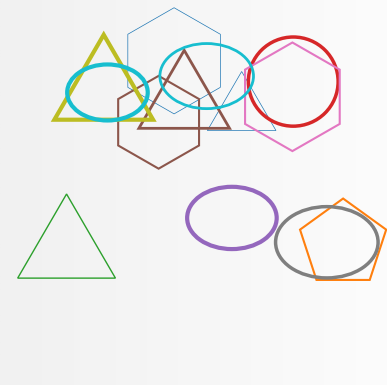[{"shape": "triangle", "thickness": 0.5, "radius": 0.51, "center": [0.624, 0.712]}, {"shape": "hexagon", "thickness": 0.5, "radius": 0.69, "center": [0.449, 0.842]}, {"shape": "pentagon", "thickness": 1.5, "radius": 0.58, "center": [0.885, 0.367]}, {"shape": "triangle", "thickness": 1, "radius": 0.73, "center": [0.172, 0.35]}, {"shape": "circle", "thickness": 2.5, "radius": 0.58, "center": [0.757, 0.788]}, {"shape": "oval", "thickness": 3, "radius": 0.58, "center": [0.598, 0.434]}, {"shape": "hexagon", "thickness": 1.5, "radius": 0.6, "center": [0.409, 0.682]}, {"shape": "triangle", "thickness": 2, "radius": 0.68, "center": [0.475, 0.734]}, {"shape": "hexagon", "thickness": 1.5, "radius": 0.71, "center": [0.755, 0.749]}, {"shape": "oval", "thickness": 2.5, "radius": 0.66, "center": [0.843, 0.371]}, {"shape": "triangle", "thickness": 3, "radius": 0.74, "center": [0.268, 0.763]}, {"shape": "oval", "thickness": 3, "radius": 0.52, "center": [0.277, 0.76]}, {"shape": "oval", "thickness": 2, "radius": 0.6, "center": [0.533, 0.802]}]